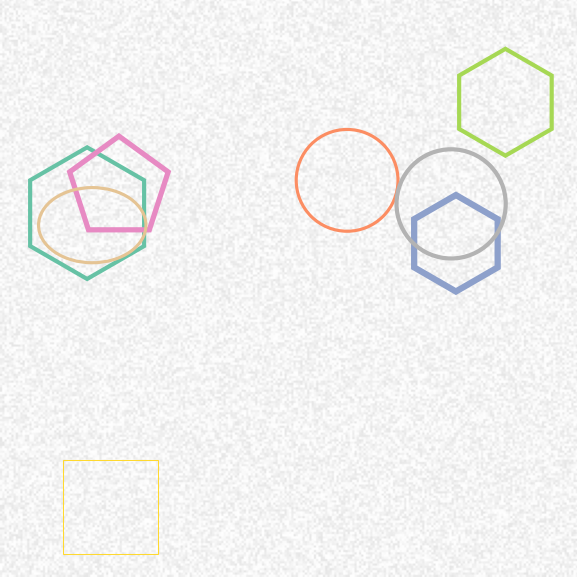[{"shape": "hexagon", "thickness": 2, "radius": 0.57, "center": [0.151, 0.63]}, {"shape": "circle", "thickness": 1.5, "radius": 0.44, "center": [0.601, 0.687]}, {"shape": "hexagon", "thickness": 3, "radius": 0.42, "center": [0.789, 0.578]}, {"shape": "pentagon", "thickness": 2.5, "radius": 0.45, "center": [0.206, 0.674]}, {"shape": "hexagon", "thickness": 2, "radius": 0.46, "center": [0.875, 0.822]}, {"shape": "square", "thickness": 0.5, "radius": 0.41, "center": [0.192, 0.121]}, {"shape": "oval", "thickness": 1.5, "radius": 0.46, "center": [0.16, 0.609]}, {"shape": "circle", "thickness": 2, "radius": 0.47, "center": [0.781, 0.646]}]